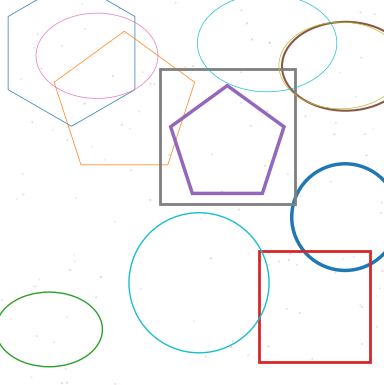[{"shape": "hexagon", "thickness": 0.5, "radius": 0.95, "center": [0.186, 0.862]}, {"shape": "circle", "thickness": 2.5, "radius": 0.69, "center": [0.896, 0.436]}, {"shape": "pentagon", "thickness": 0.5, "radius": 0.96, "center": [0.323, 0.727]}, {"shape": "oval", "thickness": 1, "radius": 0.69, "center": [0.128, 0.144]}, {"shape": "square", "thickness": 2, "radius": 0.72, "center": [0.816, 0.204]}, {"shape": "pentagon", "thickness": 2.5, "radius": 0.77, "center": [0.59, 0.623]}, {"shape": "oval", "thickness": 1.5, "radius": 0.82, "center": [0.897, 0.828]}, {"shape": "oval", "thickness": 0.5, "radius": 0.79, "center": [0.252, 0.855]}, {"shape": "square", "thickness": 2, "radius": 0.88, "center": [0.592, 0.646]}, {"shape": "oval", "thickness": 0.5, "radius": 0.8, "center": [0.885, 0.83]}, {"shape": "oval", "thickness": 0.5, "radius": 0.91, "center": [0.694, 0.888]}, {"shape": "circle", "thickness": 1, "radius": 0.91, "center": [0.517, 0.266]}]